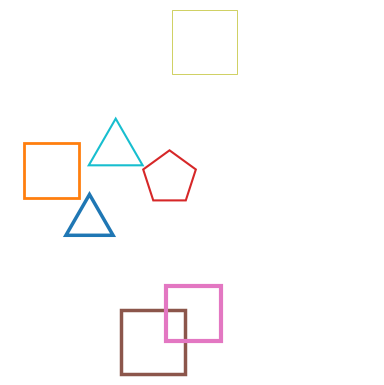[{"shape": "triangle", "thickness": 2.5, "radius": 0.35, "center": [0.232, 0.424]}, {"shape": "square", "thickness": 2, "radius": 0.36, "center": [0.134, 0.557]}, {"shape": "pentagon", "thickness": 1.5, "radius": 0.36, "center": [0.44, 0.538]}, {"shape": "square", "thickness": 2.5, "radius": 0.42, "center": [0.398, 0.113]}, {"shape": "square", "thickness": 3, "radius": 0.36, "center": [0.502, 0.186]}, {"shape": "square", "thickness": 0.5, "radius": 0.42, "center": [0.531, 0.891]}, {"shape": "triangle", "thickness": 1.5, "radius": 0.4, "center": [0.301, 0.611]}]